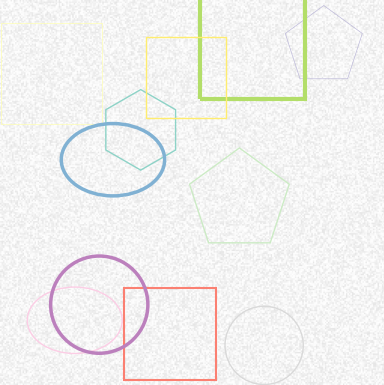[{"shape": "hexagon", "thickness": 1, "radius": 0.52, "center": [0.365, 0.663]}, {"shape": "square", "thickness": 0.5, "radius": 0.65, "center": [0.134, 0.809]}, {"shape": "pentagon", "thickness": 0.5, "radius": 0.53, "center": [0.841, 0.88]}, {"shape": "square", "thickness": 1.5, "radius": 0.6, "center": [0.441, 0.133]}, {"shape": "oval", "thickness": 2.5, "radius": 0.67, "center": [0.293, 0.585]}, {"shape": "square", "thickness": 3, "radius": 0.68, "center": [0.656, 0.88]}, {"shape": "oval", "thickness": 1, "radius": 0.62, "center": [0.194, 0.168]}, {"shape": "circle", "thickness": 1, "radius": 0.51, "center": [0.686, 0.103]}, {"shape": "circle", "thickness": 2.5, "radius": 0.63, "center": [0.258, 0.209]}, {"shape": "pentagon", "thickness": 1, "radius": 0.68, "center": [0.622, 0.479]}, {"shape": "square", "thickness": 1, "radius": 0.52, "center": [0.482, 0.799]}]